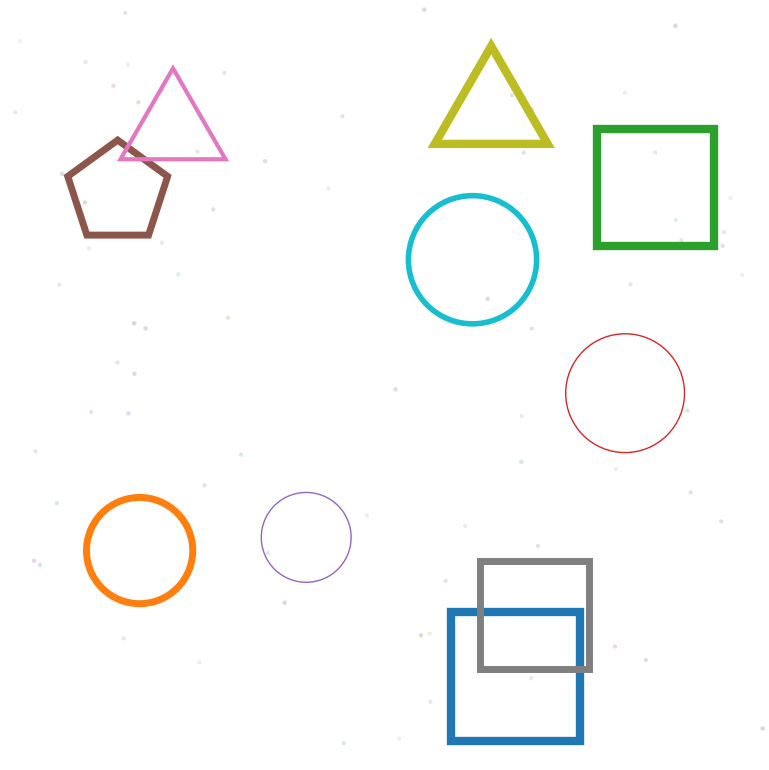[{"shape": "square", "thickness": 3, "radius": 0.42, "center": [0.669, 0.121]}, {"shape": "circle", "thickness": 2.5, "radius": 0.34, "center": [0.181, 0.285]}, {"shape": "square", "thickness": 3, "radius": 0.38, "center": [0.851, 0.756]}, {"shape": "circle", "thickness": 0.5, "radius": 0.39, "center": [0.812, 0.489]}, {"shape": "circle", "thickness": 0.5, "radius": 0.29, "center": [0.398, 0.302]}, {"shape": "pentagon", "thickness": 2.5, "radius": 0.34, "center": [0.153, 0.75]}, {"shape": "triangle", "thickness": 1.5, "radius": 0.39, "center": [0.225, 0.833]}, {"shape": "square", "thickness": 2.5, "radius": 0.35, "center": [0.694, 0.201]}, {"shape": "triangle", "thickness": 3, "radius": 0.42, "center": [0.638, 0.855]}, {"shape": "circle", "thickness": 2, "radius": 0.42, "center": [0.614, 0.663]}]